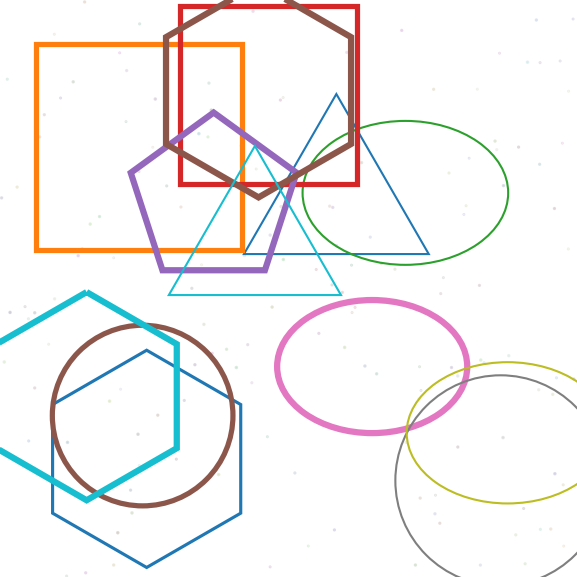[{"shape": "hexagon", "thickness": 1.5, "radius": 0.94, "center": [0.254, 0.205]}, {"shape": "triangle", "thickness": 1, "radius": 0.92, "center": [0.582, 0.652]}, {"shape": "square", "thickness": 2.5, "radius": 0.89, "center": [0.241, 0.745]}, {"shape": "oval", "thickness": 1, "radius": 0.89, "center": [0.702, 0.665]}, {"shape": "square", "thickness": 2.5, "radius": 0.77, "center": [0.465, 0.835]}, {"shape": "pentagon", "thickness": 3, "radius": 0.75, "center": [0.37, 0.653]}, {"shape": "hexagon", "thickness": 3, "radius": 0.92, "center": [0.448, 0.842]}, {"shape": "circle", "thickness": 2.5, "radius": 0.78, "center": [0.247, 0.28]}, {"shape": "oval", "thickness": 3, "radius": 0.82, "center": [0.644, 0.364]}, {"shape": "circle", "thickness": 1, "radius": 0.91, "center": [0.867, 0.167]}, {"shape": "oval", "thickness": 1, "radius": 0.87, "center": [0.879, 0.25]}, {"shape": "hexagon", "thickness": 3, "radius": 0.9, "center": [0.15, 0.313]}, {"shape": "triangle", "thickness": 1, "radius": 0.86, "center": [0.441, 0.574]}]